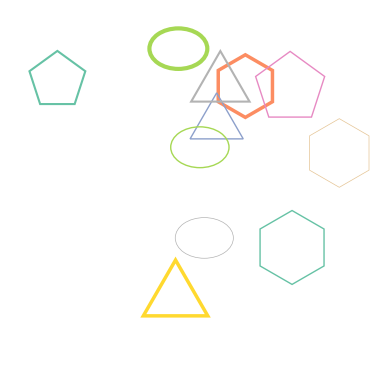[{"shape": "pentagon", "thickness": 1.5, "radius": 0.38, "center": [0.149, 0.791]}, {"shape": "hexagon", "thickness": 1, "radius": 0.48, "center": [0.759, 0.357]}, {"shape": "hexagon", "thickness": 2.5, "radius": 0.41, "center": [0.637, 0.776]}, {"shape": "triangle", "thickness": 1, "radius": 0.4, "center": [0.563, 0.679]}, {"shape": "pentagon", "thickness": 1, "radius": 0.47, "center": [0.754, 0.772]}, {"shape": "oval", "thickness": 3, "radius": 0.38, "center": [0.463, 0.874]}, {"shape": "oval", "thickness": 1, "radius": 0.38, "center": [0.519, 0.618]}, {"shape": "triangle", "thickness": 2.5, "radius": 0.48, "center": [0.456, 0.228]}, {"shape": "hexagon", "thickness": 0.5, "radius": 0.45, "center": [0.881, 0.603]}, {"shape": "triangle", "thickness": 1.5, "radius": 0.44, "center": [0.572, 0.78]}, {"shape": "oval", "thickness": 0.5, "radius": 0.38, "center": [0.531, 0.382]}]